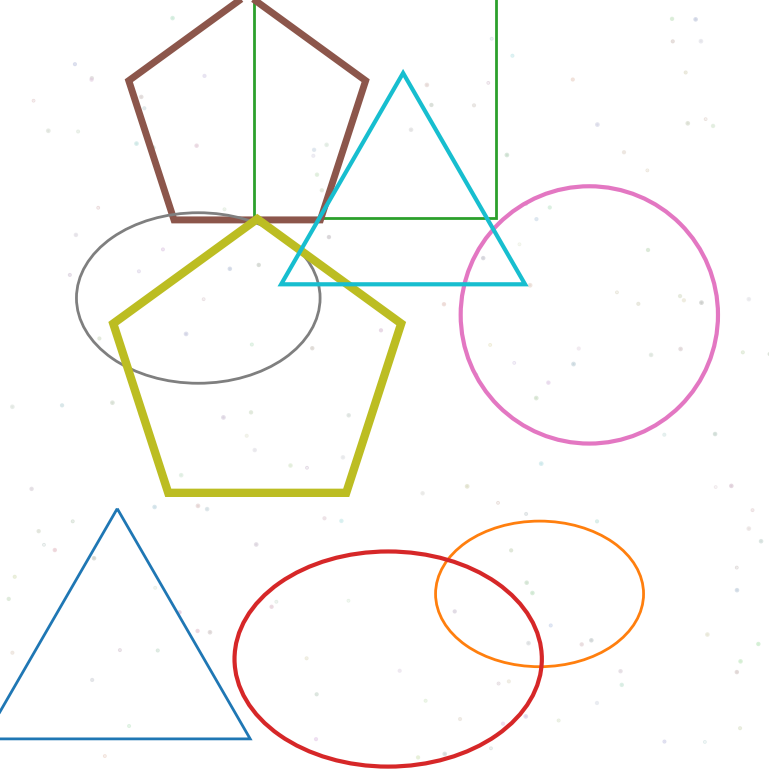[{"shape": "triangle", "thickness": 1, "radius": 1.0, "center": [0.152, 0.14]}, {"shape": "oval", "thickness": 1, "radius": 0.68, "center": [0.701, 0.229]}, {"shape": "square", "thickness": 1, "radius": 0.79, "center": [0.487, 0.874]}, {"shape": "oval", "thickness": 1.5, "radius": 1.0, "center": [0.504, 0.144]}, {"shape": "pentagon", "thickness": 2.5, "radius": 0.81, "center": [0.321, 0.845]}, {"shape": "circle", "thickness": 1.5, "radius": 0.84, "center": [0.765, 0.591]}, {"shape": "oval", "thickness": 1, "radius": 0.79, "center": [0.257, 0.613]}, {"shape": "pentagon", "thickness": 3, "radius": 0.98, "center": [0.334, 0.519]}, {"shape": "triangle", "thickness": 1.5, "radius": 0.91, "center": [0.524, 0.722]}]